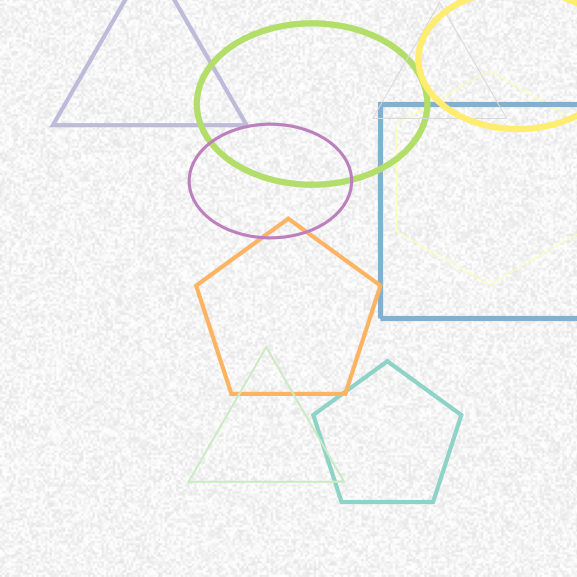[{"shape": "pentagon", "thickness": 2, "radius": 0.67, "center": [0.671, 0.239]}, {"shape": "hexagon", "thickness": 0.5, "radius": 0.93, "center": [0.847, 0.691]}, {"shape": "triangle", "thickness": 2, "radius": 0.97, "center": [0.259, 0.879]}, {"shape": "square", "thickness": 2.5, "radius": 0.93, "center": [0.844, 0.633]}, {"shape": "pentagon", "thickness": 2, "radius": 0.84, "center": [0.499, 0.453]}, {"shape": "oval", "thickness": 3, "radius": 1.0, "center": [0.54, 0.819]}, {"shape": "triangle", "thickness": 0.5, "radius": 0.67, "center": [0.761, 0.861]}, {"shape": "oval", "thickness": 1.5, "radius": 0.7, "center": [0.468, 0.686]}, {"shape": "triangle", "thickness": 1, "radius": 0.78, "center": [0.461, 0.243]}, {"shape": "oval", "thickness": 3, "radius": 0.86, "center": [0.897, 0.896]}]